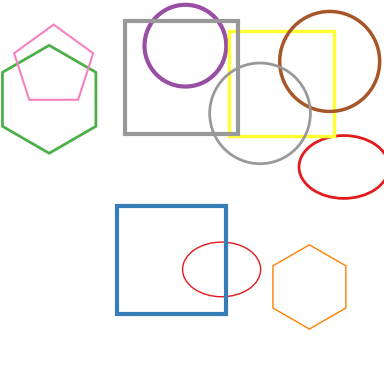[{"shape": "oval", "thickness": 1, "radius": 0.51, "center": [0.576, 0.3]}, {"shape": "oval", "thickness": 2, "radius": 0.58, "center": [0.893, 0.566]}, {"shape": "square", "thickness": 3, "radius": 0.7, "center": [0.446, 0.325]}, {"shape": "hexagon", "thickness": 2, "radius": 0.7, "center": [0.128, 0.742]}, {"shape": "circle", "thickness": 3, "radius": 0.53, "center": [0.482, 0.881]}, {"shape": "hexagon", "thickness": 1, "radius": 0.55, "center": [0.804, 0.255]}, {"shape": "square", "thickness": 2.5, "radius": 0.68, "center": [0.731, 0.784]}, {"shape": "circle", "thickness": 2.5, "radius": 0.65, "center": [0.856, 0.84]}, {"shape": "pentagon", "thickness": 1.5, "radius": 0.54, "center": [0.139, 0.828]}, {"shape": "square", "thickness": 3, "radius": 0.74, "center": [0.471, 0.799]}, {"shape": "circle", "thickness": 2, "radius": 0.65, "center": [0.675, 0.706]}]